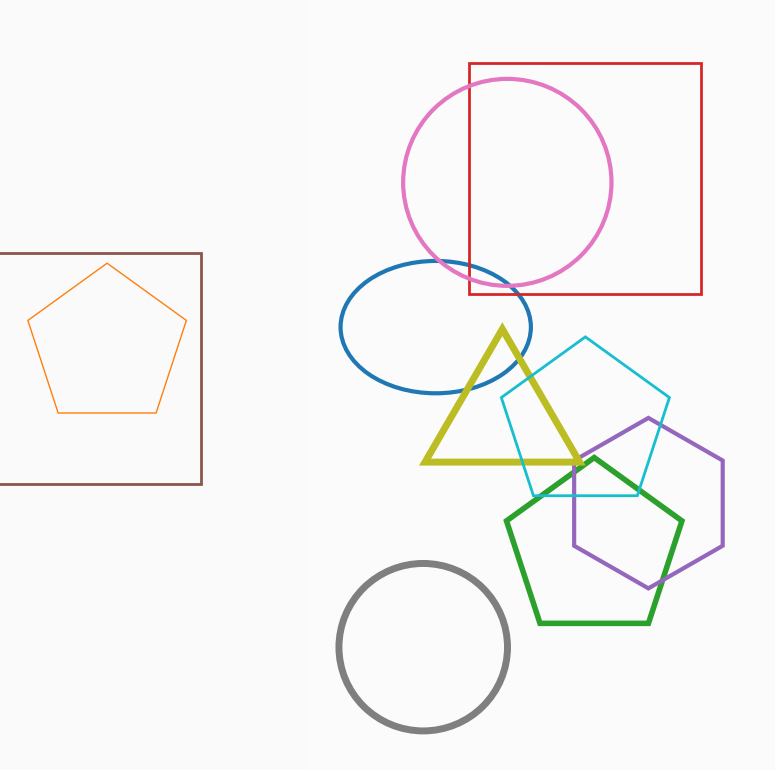[{"shape": "oval", "thickness": 1.5, "radius": 0.61, "center": [0.562, 0.575]}, {"shape": "pentagon", "thickness": 0.5, "radius": 0.54, "center": [0.138, 0.551]}, {"shape": "pentagon", "thickness": 2, "radius": 0.6, "center": [0.767, 0.287]}, {"shape": "square", "thickness": 1, "radius": 0.75, "center": [0.755, 0.768]}, {"shape": "hexagon", "thickness": 1.5, "radius": 0.55, "center": [0.837, 0.347]}, {"shape": "square", "thickness": 1, "radius": 0.75, "center": [0.11, 0.521]}, {"shape": "circle", "thickness": 1.5, "radius": 0.67, "center": [0.655, 0.763]}, {"shape": "circle", "thickness": 2.5, "radius": 0.54, "center": [0.546, 0.159]}, {"shape": "triangle", "thickness": 2.5, "radius": 0.58, "center": [0.648, 0.457]}, {"shape": "pentagon", "thickness": 1, "radius": 0.57, "center": [0.755, 0.448]}]